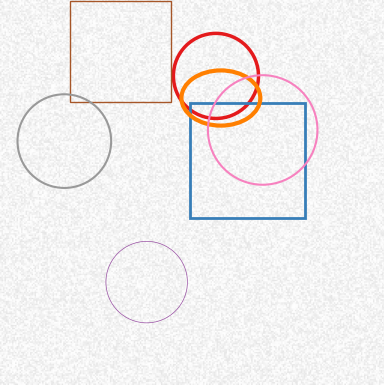[{"shape": "circle", "thickness": 2.5, "radius": 0.55, "center": [0.561, 0.803]}, {"shape": "square", "thickness": 2, "radius": 0.75, "center": [0.644, 0.583]}, {"shape": "circle", "thickness": 0.5, "radius": 0.53, "center": [0.381, 0.267]}, {"shape": "oval", "thickness": 3, "radius": 0.51, "center": [0.574, 0.745]}, {"shape": "square", "thickness": 1, "radius": 0.66, "center": [0.313, 0.867]}, {"shape": "circle", "thickness": 1.5, "radius": 0.71, "center": [0.682, 0.662]}, {"shape": "circle", "thickness": 1.5, "radius": 0.61, "center": [0.167, 0.633]}]